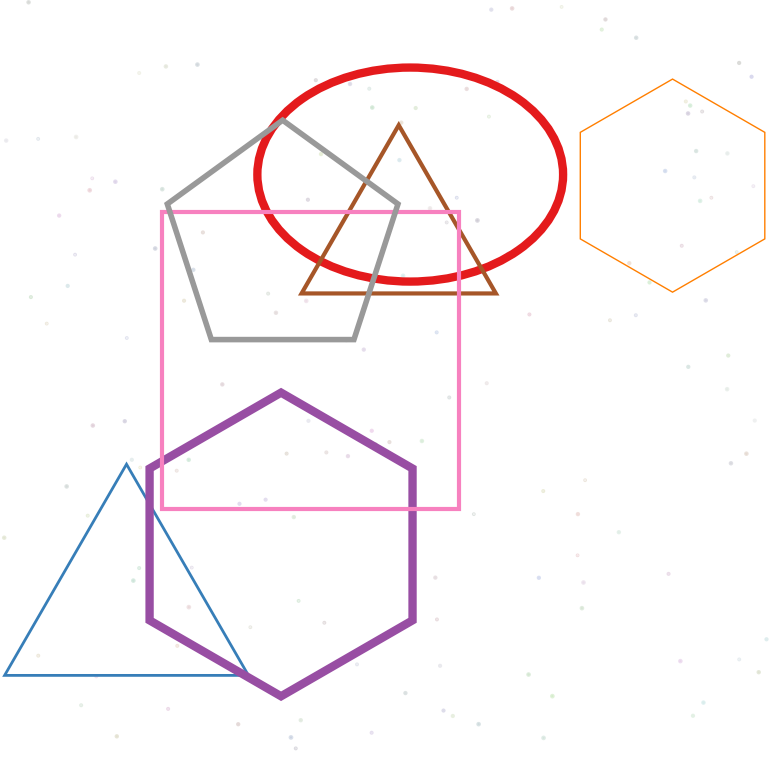[{"shape": "oval", "thickness": 3, "radius": 0.99, "center": [0.533, 0.773]}, {"shape": "triangle", "thickness": 1, "radius": 0.91, "center": [0.164, 0.214]}, {"shape": "hexagon", "thickness": 3, "radius": 0.99, "center": [0.365, 0.293]}, {"shape": "hexagon", "thickness": 0.5, "radius": 0.69, "center": [0.873, 0.759]}, {"shape": "triangle", "thickness": 1.5, "radius": 0.73, "center": [0.518, 0.692]}, {"shape": "square", "thickness": 1.5, "radius": 0.96, "center": [0.404, 0.531]}, {"shape": "pentagon", "thickness": 2, "radius": 0.79, "center": [0.367, 0.686]}]